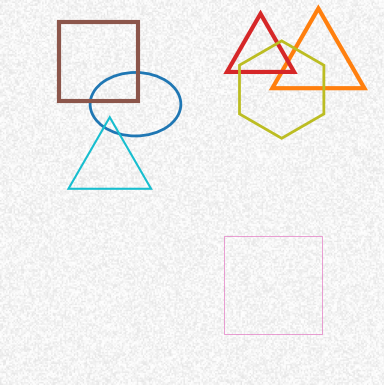[{"shape": "oval", "thickness": 2, "radius": 0.59, "center": [0.352, 0.729]}, {"shape": "triangle", "thickness": 3, "radius": 0.69, "center": [0.827, 0.84]}, {"shape": "triangle", "thickness": 3, "radius": 0.5, "center": [0.677, 0.864]}, {"shape": "square", "thickness": 3, "radius": 0.51, "center": [0.256, 0.841]}, {"shape": "square", "thickness": 0.5, "radius": 0.64, "center": [0.709, 0.259]}, {"shape": "hexagon", "thickness": 2, "radius": 0.63, "center": [0.732, 0.767]}, {"shape": "triangle", "thickness": 1.5, "radius": 0.62, "center": [0.285, 0.572]}]